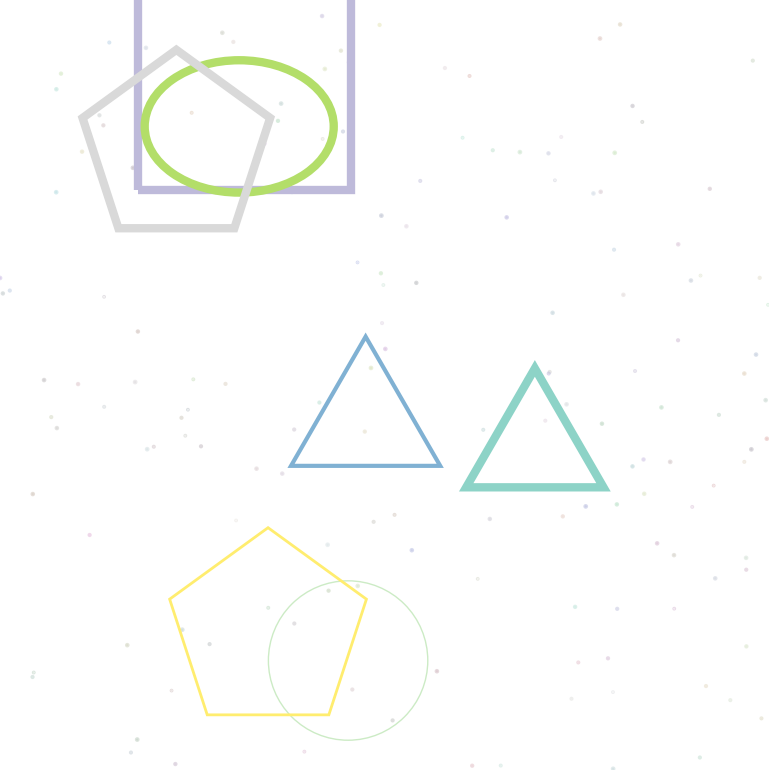[{"shape": "triangle", "thickness": 3, "radius": 0.51, "center": [0.695, 0.419]}, {"shape": "square", "thickness": 3, "radius": 0.69, "center": [0.317, 0.892]}, {"shape": "triangle", "thickness": 1.5, "radius": 0.56, "center": [0.475, 0.451]}, {"shape": "oval", "thickness": 3, "radius": 0.61, "center": [0.311, 0.836]}, {"shape": "pentagon", "thickness": 3, "radius": 0.64, "center": [0.229, 0.807]}, {"shape": "circle", "thickness": 0.5, "radius": 0.52, "center": [0.452, 0.142]}, {"shape": "pentagon", "thickness": 1, "radius": 0.67, "center": [0.348, 0.18]}]